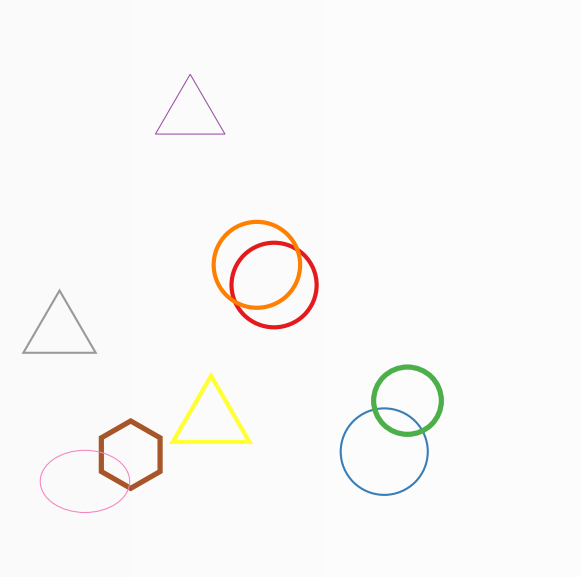[{"shape": "circle", "thickness": 2, "radius": 0.37, "center": [0.472, 0.506]}, {"shape": "circle", "thickness": 1, "radius": 0.37, "center": [0.661, 0.217]}, {"shape": "circle", "thickness": 2.5, "radius": 0.29, "center": [0.701, 0.305]}, {"shape": "triangle", "thickness": 0.5, "radius": 0.35, "center": [0.327, 0.801]}, {"shape": "circle", "thickness": 2, "radius": 0.37, "center": [0.442, 0.541]}, {"shape": "triangle", "thickness": 2, "radius": 0.38, "center": [0.363, 0.272]}, {"shape": "hexagon", "thickness": 2.5, "radius": 0.29, "center": [0.225, 0.212]}, {"shape": "oval", "thickness": 0.5, "radius": 0.38, "center": [0.146, 0.166]}, {"shape": "triangle", "thickness": 1, "radius": 0.36, "center": [0.102, 0.424]}]